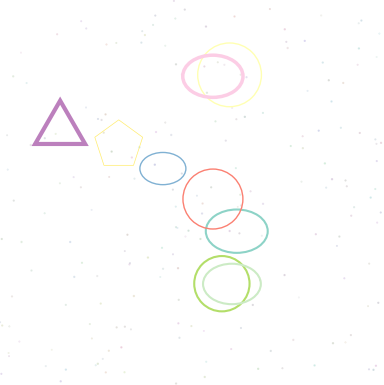[{"shape": "oval", "thickness": 1.5, "radius": 0.4, "center": [0.615, 0.4]}, {"shape": "circle", "thickness": 1, "radius": 0.41, "center": [0.596, 0.806]}, {"shape": "circle", "thickness": 1, "radius": 0.39, "center": [0.553, 0.483]}, {"shape": "oval", "thickness": 1, "radius": 0.3, "center": [0.423, 0.562]}, {"shape": "circle", "thickness": 1.5, "radius": 0.36, "center": [0.576, 0.263]}, {"shape": "oval", "thickness": 2.5, "radius": 0.39, "center": [0.553, 0.802]}, {"shape": "triangle", "thickness": 3, "radius": 0.37, "center": [0.156, 0.664]}, {"shape": "oval", "thickness": 1.5, "radius": 0.38, "center": [0.602, 0.262]}, {"shape": "pentagon", "thickness": 0.5, "radius": 0.33, "center": [0.308, 0.623]}]